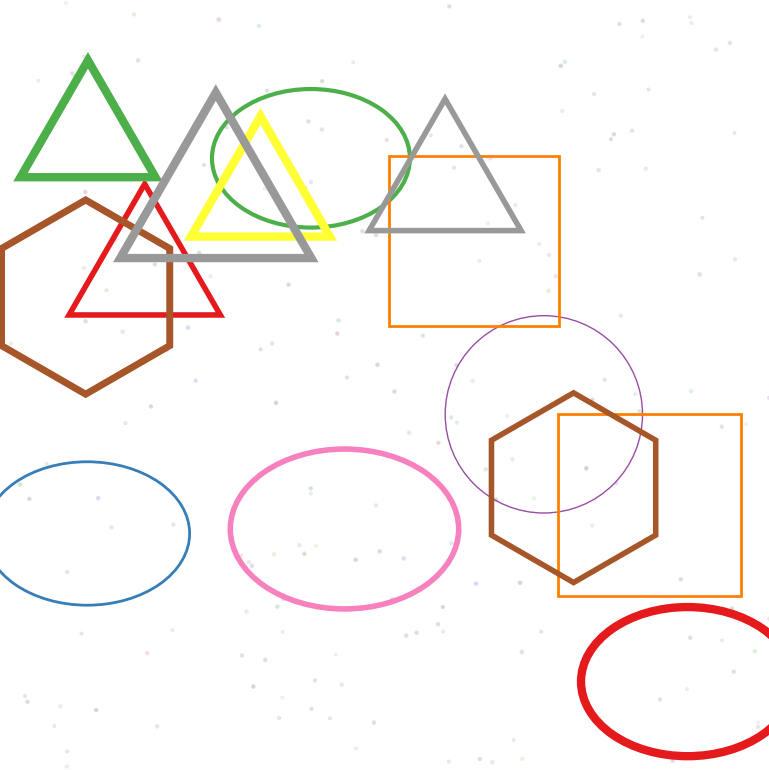[{"shape": "oval", "thickness": 3, "radius": 0.69, "center": [0.893, 0.115]}, {"shape": "triangle", "thickness": 2, "radius": 0.57, "center": [0.188, 0.648]}, {"shape": "oval", "thickness": 1, "radius": 0.67, "center": [0.113, 0.307]}, {"shape": "oval", "thickness": 1.5, "radius": 0.64, "center": [0.404, 0.794]}, {"shape": "triangle", "thickness": 3, "radius": 0.51, "center": [0.114, 0.82]}, {"shape": "circle", "thickness": 0.5, "radius": 0.64, "center": [0.706, 0.462]}, {"shape": "square", "thickness": 1, "radius": 0.55, "center": [0.616, 0.687]}, {"shape": "square", "thickness": 1, "radius": 0.59, "center": [0.843, 0.344]}, {"shape": "triangle", "thickness": 3, "radius": 0.52, "center": [0.338, 0.745]}, {"shape": "hexagon", "thickness": 2, "radius": 0.62, "center": [0.745, 0.367]}, {"shape": "hexagon", "thickness": 2.5, "radius": 0.63, "center": [0.111, 0.614]}, {"shape": "oval", "thickness": 2, "radius": 0.74, "center": [0.447, 0.313]}, {"shape": "triangle", "thickness": 2, "radius": 0.57, "center": [0.578, 0.758]}, {"shape": "triangle", "thickness": 3, "radius": 0.72, "center": [0.28, 0.737]}]